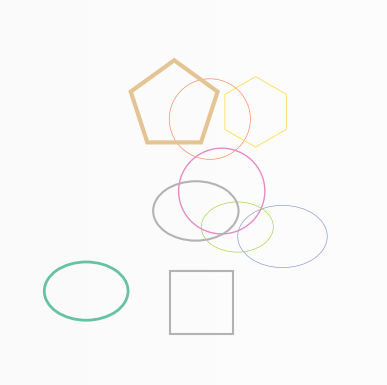[{"shape": "oval", "thickness": 2, "radius": 0.54, "center": [0.222, 0.244]}, {"shape": "circle", "thickness": 0.5, "radius": 0.52, "center": [0.542, 0.691]}, {"shape": "oval", "thickness": 0.5, "radius": 0.58, "center": [0.729, 0.386]}, {"shape": "circle", "thickness": 1, "radius": 0.56, "center": [0.572, 0.504]}, {"shape": "oval", "thickness": 0.5, "radius": 0.47, "center": [0.612, 0.41]}, {"shape": "hexagon", "thickness": 0.5, "radius": 0.46, "center": [0.66, 0.709]}, {"shape": "pentagon", "thickness": 3, "radius": 0.59, "center": [0.449, 0.725]}, {"shape": "square", "thickness": 1.5, "radius": 0.41, "center": [0.521, 0.214]}, {"shape": "oval", "thickness": 1.5, "radius": 0.55, "center": [0.505, 0.452]}]